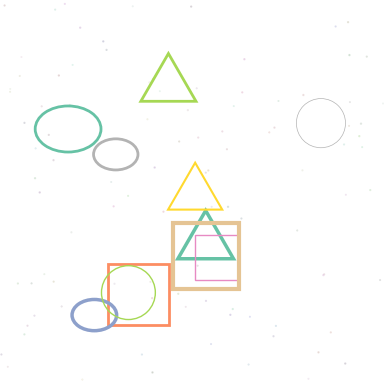[{"shape": "triangle", "thickness": 2.5, "radius": 0.42, "center": [0.534, 0.37]}, {"shape": "oval", "thickness": 2, "radius": 0.43, "center": [0.177, 0.665]}, {"shape": "square", "thickness": 2, "radius": 0.4, "center": [0.361, 0.235]}, {"shape": "oval", "thickness": 2.5, "radius": 0.29, "center": [0.245, 0.182]}, {"shape": "square", "thickness": 1, "radius": 0.29, "center": [0.564, 0.331]}, {"shape": "circle", "thickness": 1, "radius": 0.35, "center": [0.334, 0.24]}, {"shape": "triangle", "thickness": 2, "radius": 0.41, "center": [0.437, 0.778]}, {"shape": "triangle", "thickness": 1.5, "radius": 0.41, "center": [0.507, 0.496]}, {"shape": "square", "thickness": 3, "radius": 0.43, "center": [0.535, 0.335]}, {"shape": "oval", "thickness": 2, "radius": 0.29, "center": [0.301, 0.599]}, {"shape": "circle", "thickness": 0.5, "radius": 0.32, "center": [0.834, 0.68]}]